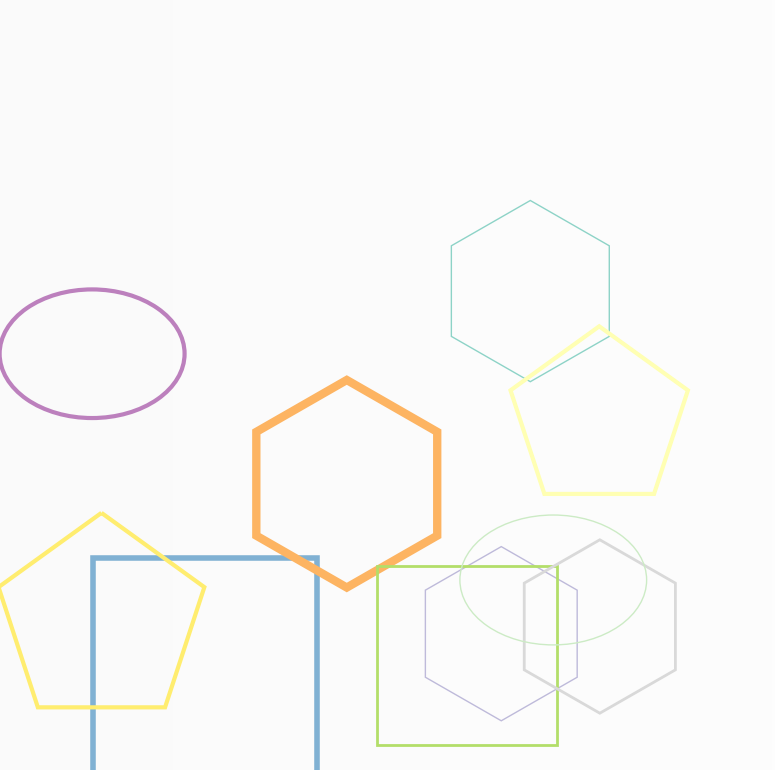[{"shape": "hexagon", "thickness": 0.5, "radius": 0.59, "center": [0.684, 0.622]}, {"shape": "pentagon", "thickness": 1.5, "radius": 0.6, "center": [0.773, 0.456]}, {"shape": "hexagon", "thickness": 0.5, "radius": 0.57, "center": [0.647, 0.177]}, {"shape": "square", "thickness": 2, "radius": 0.72, "center": [0.264, 0.131]}, {"shape": "hexagon", "thickness": 3, "radius": 0.67, "center": [0.447, 0.372]}, {"shape": "square", "thickness": 1, "radius": 0.58, "center": [0.602, 0.149]}, {"shape": "hexagon", "thickness": 1, "radius": 0.56, "center": [0.774, 0.186]}, {"shape": "oval", "thickness": 1.5, "radius": 0.6, "center": [0.119, 0.541]}, {"shape": "oval", "thickness": 0.5, "radius": 0.6, "center": [0.714, 0.247]}, {"shape": "pentagon", "thickness": 1.5, "radius": 0.7, "center": [0.131, 0.194]}]